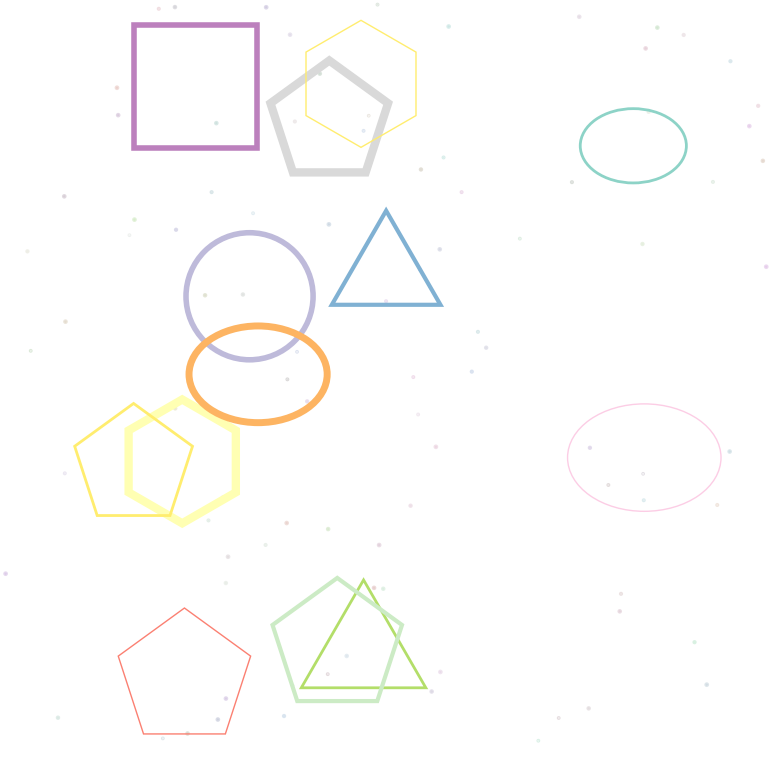[{"shape": "oval", "thickness": 1, "radius": 0.34, "center": [0.822, 0.811]}, {"shape": "hexagon", "thickness": 3, "radius": 0.4, "center": [0.237, 0.401]}, {"shape": "circle", "thickness": 2, "radius": 0.41, "center": [0.324, 0.615]}, {"shape": "pentagon", "thickness": 0.5, "radius": 0.45, "center": [0.24, 0.12]}, {"shape": "triangle", "thickness": 1.5, "radius": 0.41, "center": [0.501, 0.645]}, {"shape": "oval", "thickness": 2.5, "radius": 0.45, "center": [0.335, 0.514]}, {"shape": "triangle", "thickness": 1, "radius": 0.47, "center": [0.472, 0.153]}, {"shape": "oval", "thickness": 0.5, "radius": 0.5, "center": [0.837, 0.406]}, {"shape": "pentagon", "thickness": 3, "radius": 0.4, "center": [0.428, 0.841]}, {"shape": "square", "thickness": 2, "radius": 0.4, "center": [0.254, 0.887]}, {"shape": "pentagon", "thickness": 1.5, "radius": 0.44, "center": [0.438, 0.161]}, {"shape": "hexagon", "thickness": 0.5, "radius": 0.41, "center": [0.469, 0.891]}, {"shape": "pentagon", "thickness": 1, "radius": 0.4, "center": [0.173, 0.396]}]